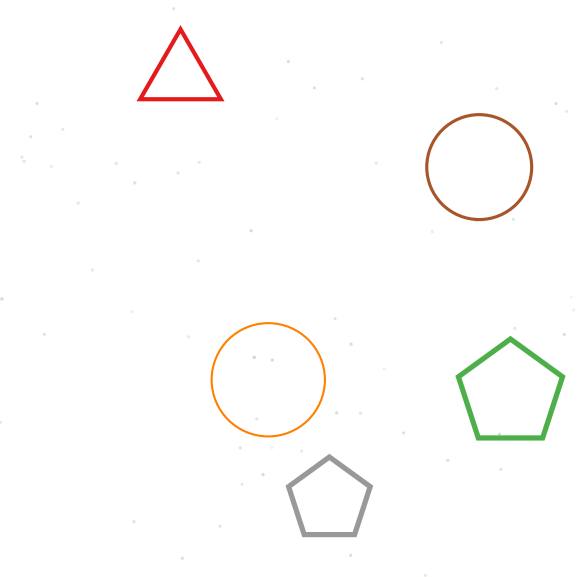[{"shape": "triangle", "thickness": 2, "radius": 0.4, "center": [0.313, 0.868]}, {"shape": "pentagon", "thickness": 2.5, "radius": 0.47, "center": [0.884, 0.317]}, {"shape": "circle", "thickness": 1, "radius": 0.49, "center": [0.465, 0.342]}, {"shape": "circle", "thickness": 1.5, "radius": 0.45, "center": [0.83, 0.71]}, {"shape": "pentagon", "thickness": 2.5, "radius": 0.37, "center": [0.57, 0.133]}]